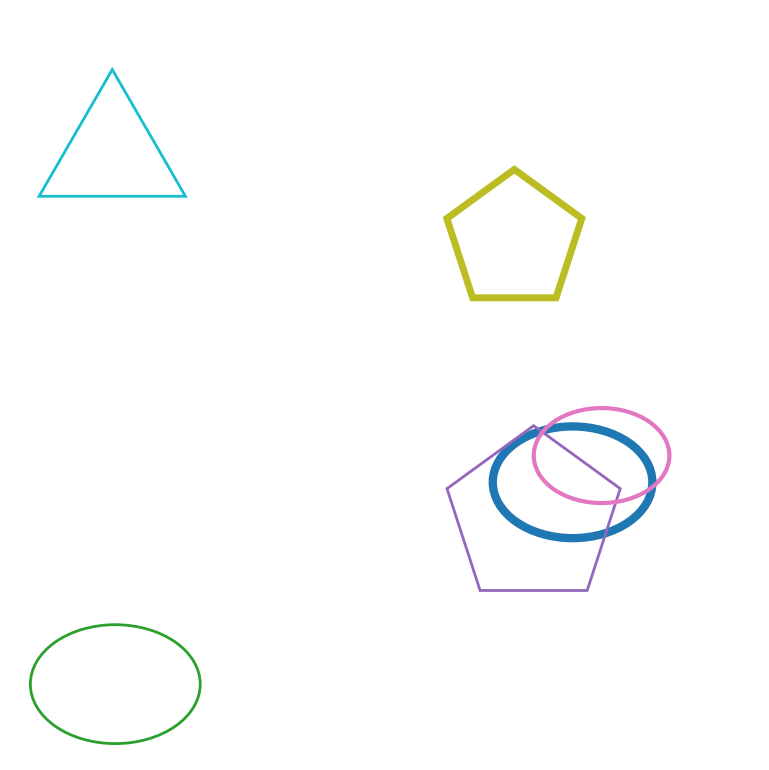[{"shape": "oval", "thickness": 3, "radius": 0.52, "center": [0.744, 0.374]}, {"shape": "oval", "thickness": 1, "radius": 0.55, "center": [0.15, 0.111]}, {"shape": "pentagon", "thickness": 1, "radius": 0.59, "center": [0.693, 0.329]}, {"shape": "oval", "thickness": 1.5, "radius": 0.44, "center": [0.781, 0.408]}, {"shape": "pentagon", "thickness": 2.5, "radius": 0.46, "center": [0.668, 0.688]}, {"shape": "triangle", "thickness": 1, "radius": 0.55, "center": [0.146, 0.8]}]